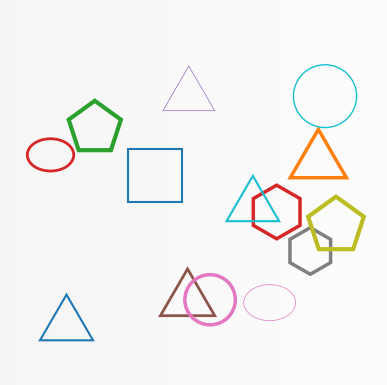[{"shape": "square", "thickness": 1.5, "radius": 0.35, "center": [0.399, 0.545]}, {"shape": "triangle", "thickness": 1.5, "radius": 0.4, "center": [0.172, 0.156]}, {"shape": "triangle", "thickness": 2.5, "radius": 0.42, "center": [0.822, 0.58]}, {"shape": "pentagon", "thickness": 3, "radius": 0.35, "center": [0.245, 0.667]}, {"shape": "oval", "thickness": 2, "radius": 0.3, "center": [0.13, 0.598]}, {"shape": "hexagon", "thickness": 2.5, "radius": 0.35, "center": [0.714, 0.449]}, {"shape": "triangle", "thickness": 0.5, "radius": 0.39, "center": [0.487, 0.751]}, {"shape": "triangle", "thickness": 2, "radius": 0.4, "center": [0.484, 0.221]}, {"shape": "oval", "thickness": 0.5, "radius": 0.33, "center": [0.696, 0.214]}, {"shape": "circle", "thickness": 2.5, "radius": 0.33, "center": [0.542, 0.221]}, {"shape": "hexagon", "thickness": 2.5, "radius": 0.3, "center": [0.801, 0.348]}, {"shape": "pentagon", "thickness": 3, "radius": 0.38, "center": [0.867, 0.414]}, {"shape": "circle", "thickness": 1, "radius": 0.41, "center": [0.839, 0.75]}, {"shape": "triangle", "thickness": 1.5, "radius": 0.39, "center": [0.653, 0.465]}]